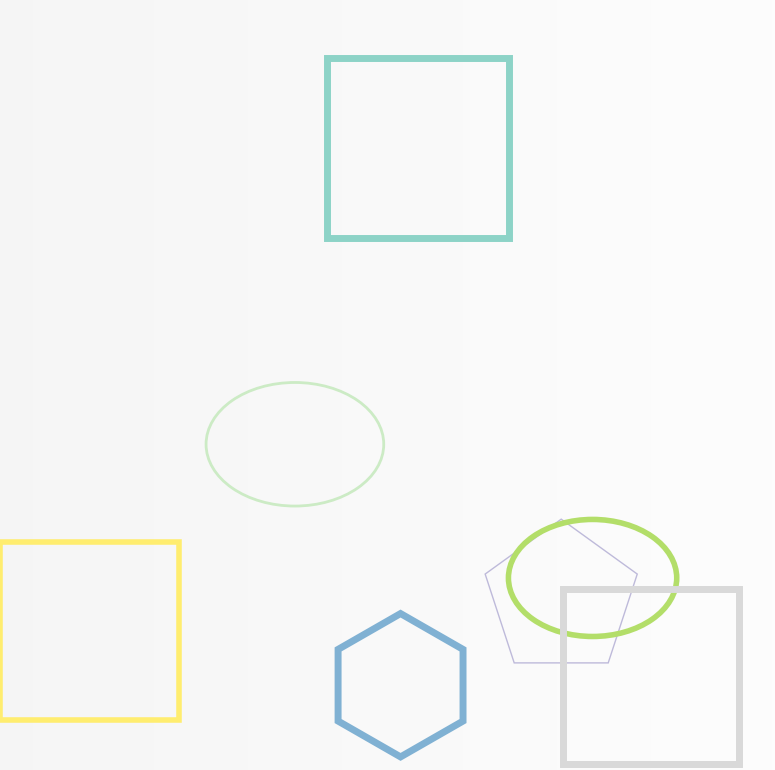[{"shape": "square", "thickness": 2.5, "radius": 0.58, "center": [0.539, 0.808]}, {"shape": "pentagon", "thickness": 0.5, "radius": 0.52, "center": [0.724, 0.223]}, {"shape": "hexagon", "thickness": 2.5, "radius": 0.47, "center": [0.517, 0.11]}, {"shape": "oval", "thickness": 2, "radius": 0.54, "center": [0.765, 0.249]}, {"shape": "square", "thickness": 2.5, "radius": 0.57, "center": [0.84, 0.121]}, {"shape": "oval", "thickness": 1, "radius": 0.57, "center": [0.381, 0.423]}, {"shape": "square", "thickness": 2, "radius": 0.58, "center": [0.115, 0.181]}]